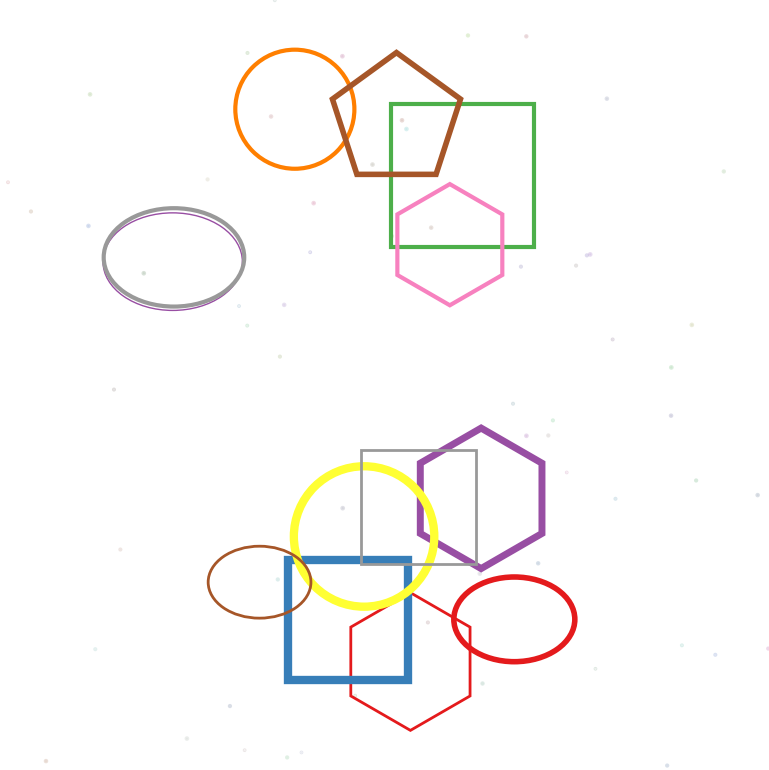[{"shape": "oval", "thickness": 2, "radius": 0.39, "center": [0.668, 0.196]}, {"shape": "hexagon", "thickness": 1, "radius": 0.45, "center": [0.533, 0.141]}, {"shape": "square", "thickness": 3, "radius": 0.39, "center": [0.452, 0.195]}, {"shape": "square", "thickness": 1.5, "radius": 0.47, "center": [0.601, 0.772]}, {"shape": "hexagon", "thickness": 2.5, "radius": 0.46, "center": [0.625, 0.353]}, {"shape": "oval", "thickness": 0.5, "radius": 0.45, "center": [0.224, 0.66]}, {"shape": "circle", "thickness": 1.5, "radius": 0.39, "center": [0.383, 0.858]}, {"shape": "circle", "thickness": 3, "radius": 0.46, "center": [0.473, 0.303]}, {"shape": "oval", "thickness": 1, "radius": 0.33, "center": [0.337, 0.244]}, {"shape": "pentagon", "thickness": 2, "radius": 0.44, "center": [0.515, 0.844]}, {"shape": "hexagon", "thickness": 1.5, "radius": 0.39, "center": [0.584, 0.682]}, {"shape": "oval", "thickness": 1.5, "radius": 0.46, "center": [0.226, 0.666]}, {"shape": "square", "thickness": 1, "radius": 0.37, "center": [0.543, 0.342]}]